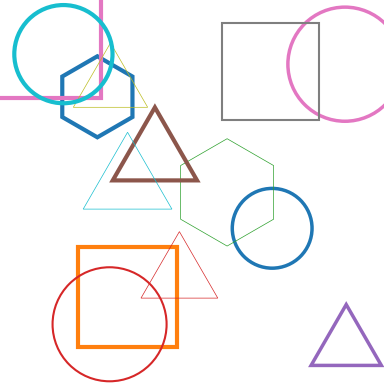[{"shape": "hexagon", "thickness": 3, "radius": 0.53, "center": [0.253, 0.749]}, {"shape": "circle", "thickness": 2.5, "radius": 0.52, "center": [0.707, 0.407]}, {"shape": "square", "thickness": 3, "radius": 0.65, "center": [0.331, 0.229]}, {"shape": "hexagon", "thickness": 0.5, "radius": 0.7, "center": [0.59, 0.5]}, {"shape": "triangle", "thickness": 0.5, "radius": 0.58, "center": [0.466, 0.283]}, {"shape": "circle", "thickness": 1.5, "radius": 0.74, "center": [0.285, 0.158]}, {"shape": "triangle", "thickness": 2.5, "radius": 0.53, "center": [0.899, 0.104]}, {"shape": "triangle", "thickness": 3, "radius": 0.63, "center": [0.402, 0.595]}, {"shape": "circle", "thickness": 2.5, "radius": 0.74, "center": [0.896, 0.833]}, {"shape": "square", "thickness": 3, "radius": 0.71, "center": [0.12, 0.888]}, {"shape": "square", "thickness": 1.5, "radius": 0.63, "center": [0.703, 0.815]}, {"shape": "triangle", "thickness": 0.5, "radius": 0.56, "center": [0.287, 0.777]}, {"shape": "circle", "thickness": 3, "radius": 0.64, "center": [0.165, 0.859]}, {"shape": "triangle", "thickness": 0.5, "radius": 0.67, "center": [0.331, 0.523]}]